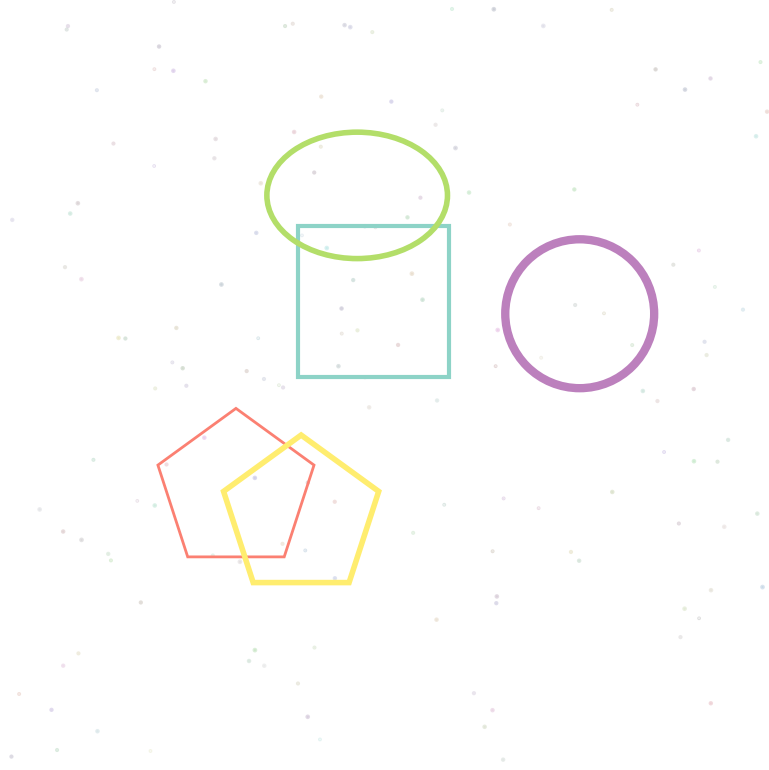[{"shape": "square", "thickness": 1.5, "radius": 0.49, "center": [0.485, 0.609]}, {"shape": "pentagon", "thickness": 1, "radius": 0.53, "center": [0.306, 0.363]}, {"shape": "oval", "thickness": 2, "radius": 0.59, "center": [0.464, 0.746]}, {"shape": "circle", "thickness": 3, "radius": 0.48, "center": [0.753, 0.593]}, {"shape": "pentagon", "thickness": 2, "radius": 0.53, "center": [0.391, 0.329]}]